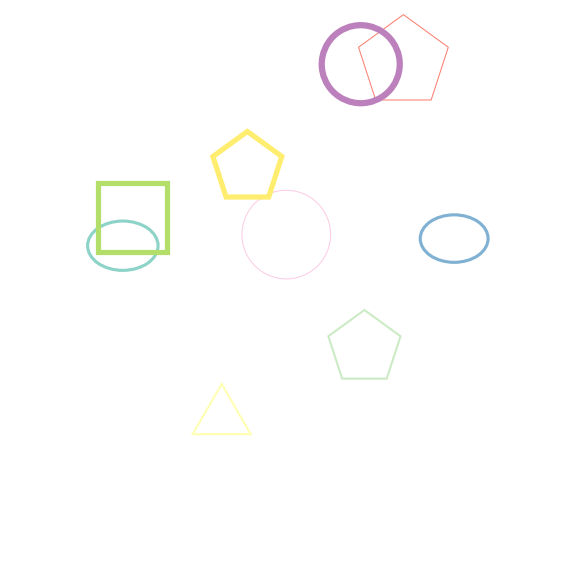[{"shape": "oval", "thickness": 1.5, "radius": 0.31, "center": [0.213, 0.574]}, {"shape": "triangle", "thickness": 1, "radius": 0.29, "center": [0.384, 0.276]}, {"shape": "pentagon", "thickness": 0.5, "radius": 0.41, "center": [0.699, 0.892]}, {"shape": "oval", "thickness": 1.5, "radius": 0.29, "center": [0.786, 0.586]}, {"shape": "square", "thickness": 2.5, "radius": 0.3, "center": [0.23, 0.623]}, {"shape": "circle", "thickness": 0.5, "radius": 0.38, "center": [0.496, 0.593]}, {"shape": "circle", "thickness": 3, "radius": 0.34, "center": [0.625, 0.888]}, {"shape": "pentagon", "thickness": 1, "radius": 0.33, "center": [0.631, 0.397]}, {"shape": "pentagon", "thickness": 2.5, "radius": 0.31, "center": [0.428, 0.709]}]